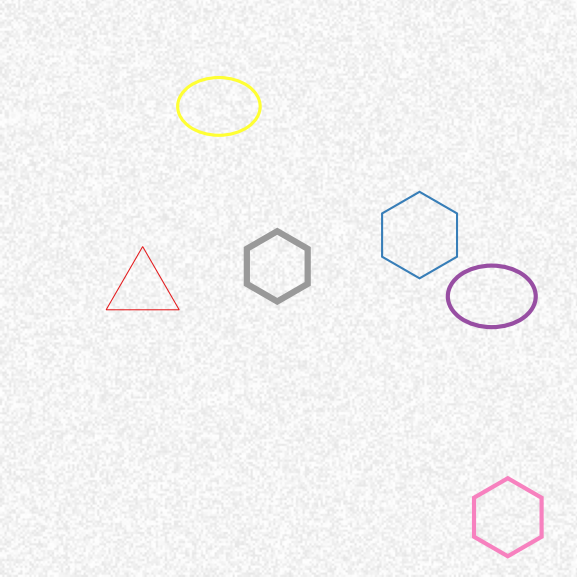[{"shape": "triangle", "thickness": 0.5, "radius": 0.36, "center": [0.247, 0.499]}, {"shape": "hexagon", "thickness": 1, "radius": 0.37, "center": [0.727, 0.592]}, {"shape": "oval", "thickness": 2, "radius": 0.38, "center": [0.852, 0.486]}, {"shape": "oval", "thickness": 1.5, "radius": 0.36, "center": [0.379, 0.815]}, {"shape": "hexagon", "thickness": 2, "radius": 0.34, "center": [0.879, 0.103]}, {"shape": "hexagon", "thickness": 3, "radius": 0.3, "center": [0.48, 0.538]}]